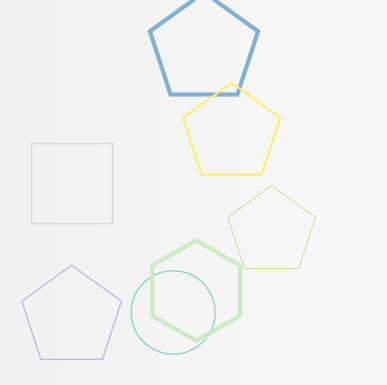[{"shape": "circle", "thickness": 1, "radius": 0.54, "center": [0.447, 0.188]}, {"shape": "pentagon", "thickness": 1, "radius": 0.68, "center": [0.185, 0.176]}, {"shape": "pentagon", "thickness": 3, "radius": 0.73, "center": [0.526, 0.873]}, {"shape": "pentagon", "thickness": 0.5, "radius": 0.6, "center": [0.701, 0.399]}, {"shape": "square", "thickness": 1, "radius": 0.52, "center": [0.185, 0.525]}, {"shape": "hexagon", "thickness": 3, "radius": 0.65, "center": [0.506, 0.245]}, {"shape": "pentagon", "thickness": 1.5, "radius": 0.66, "center": [0.598, 0.653]}]